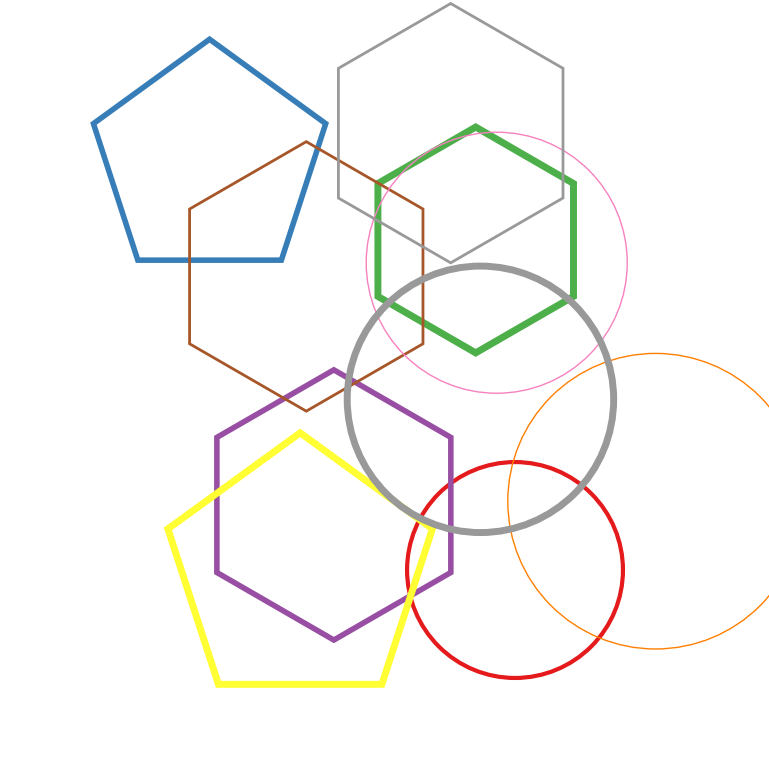[{"shape": "circle", "thickness": 1.5, "radius": 0.7, "center": [0.669, 0.26]}, {"shape": "pentagon", "thickness": 2, "radius": 0.79, "center": [0.272, 0.79]}, {"shape": "hexagon", "thickness": 2.5, "radius": 0.73, "center": [0.618, 0.688]}, {"shape": "hexagon", "thickness": 2, "radius": 0.88, "center": [0.434, 0.344]}, {"shape": "circle", "thickness": 0.5, "radius": 0.96, "center": [0.851, 0.349]}, {"shape": "pentagon", "thickness": 2.5, "radius": 0.9, "center": [0.39, 0.257]}, {"shape": "hexagon", "thickness": 1, "radius": 0.88, "center": [0.398, 0.641]}, {"shape": "circle", "thickness": 0.5, "radius": 0.85, "center": [0.645, 0.659]}, {"shape": "circle", "thickness": 2.5, "radius": 0.87, "center": [0.624, 0.481]}, {"shape": "hexagon", "thickness": 1, "radius": 0.84, "center": [0.585, 0.827]}]